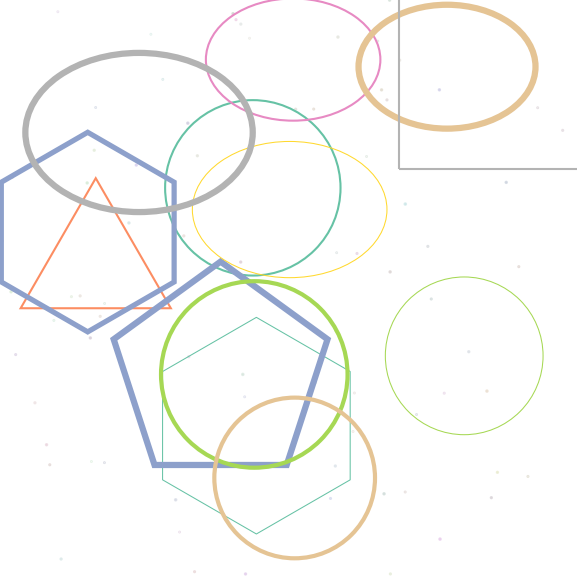[{"shape": "circle", "thickness": 1, "radius": 0.76, "center": [0.438, 0.674]}, {"shape": "hexagon", "thickness": 0.5, "radius": 0.94, "center": [0.444, 0.262]}, {"shape": "triangle", "thickness": 1, "radius": 0.75, "center": [0.166, 0.54]}, {"shape": "pentagon", "thickness": 3, "radius": 0.97, "center": [0.382, 0.351]}, {"shape": "hexagon", "thickness": 2.5, "radius": 0.86, "center": [0.152, 0.597]}, {"shape": "oval", "thickness": 1, "radius": 0.76, "center": [0.508, 0.896]}, {"shape": "circle", "thickness": 2, "radius": 0.81, "center": [0.44, 0.351]}, {"shape": "circle", "thickness": 0.5, "radius": 0.68, "center": [0.804, 0.383]}, {"shape": "oval", "thickness": 0.5, "radius": 0.84, "center": [0.502, 0.636]}, {"shape": "oval", "thickness": 3, "radius": 0.77, "center": [0.774, 0.884]}, {"shape": "circle", "thickness": 2, "radius": 0.7, "center": [0.51, 0.172]}, {"shape": "oval", "thickness": 3, "radius": 0.98, "center": [0.241, 0.77]}, {"shape": "square", "thickness": 1, "radius": 0.81, "center": [0.854, 0.869]}]